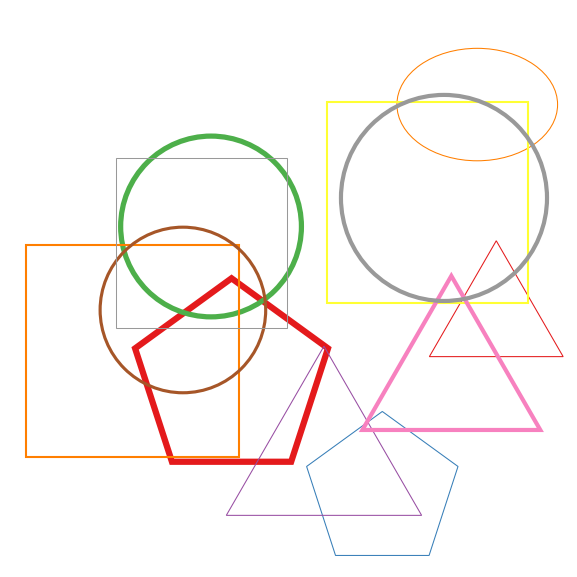[{"shape": "triangle", "thickness": 0.5, "radius": 0.67, "center": [0.859, 0.448]}, {"shape": "pentagon", "thickness": 3, "radius": 0.88, "center": [0.401, 0.342]}, {"shape": "pentagon", "thickness": 0.5, "radius": 0.69, "center": [0.662, 0.149]}, {"shape": "circle", "thickness": 2.5, "radius": 0.78, "center": [0.365, 0.607]}, {"shape": "triangle", "thickness": 0.5, "radius": 0.98, "center": [0.561, 0.204]}, {"shape": "square", "thickness": 1, "radius": 0.92, "center": [0.23, 0.391]}, {"shape": "oval", "thickness": 0.5, "radius": 0.7, "center": [0.826, 0.818]}, {"shape": "square", "thickness": 1, "radius": 0.87, "center": [0.74, 0.649]}, {"shape": "circle", "thickness": 1.5, "radius": 0.72, "center": [0.317, 0.462]}, {"shape": "triangle", "thickness": 2, "radius": 0.89, "center": [0.782, 0.344]}, {"shape": "circle", "thickness": 2, "radius": 0.89, "center": [0.769, 0.656]}, {"shape": "square", "thickness": 0.5, "radius": 0.74, "center": [0.349, 0.579]}]